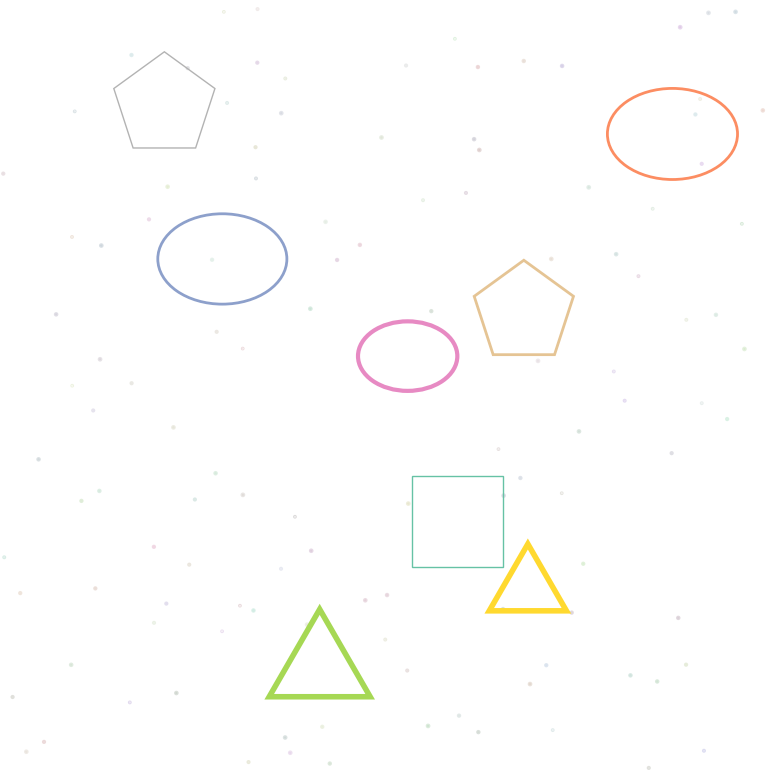[{"shape": "square", "thickness": 0.5, "radius": 0.3, "center": [0.595, 0.323]}, {"shape": "oval", "thickness": 1, "radius": 0.42, "center": [0.873, 0.826]}, {"shape": "oval", "thickness": 1, "radius": 0.42, "center": [0.289, 0.664]}, {"shape": "oval", "thickness": 1.5, "radius": 0.32, "center": [0.529, 0.538]}, {"shape": "triangle", "thickness": 2, "radius": 0.38, "center": [0.415, 0.133]}, {"shape": "triangle", "thickness": 2, "radius": 0.29, "center": [0.686, 0.236]}, {"shape": "pentagon", "thickness": 1, "radius": 0.34, "center": [0.68, 0.594]}, {"shape": "pentagon", "thickness": 0.5, "radius": 0.35, "center": [0.213, 0.864]}]